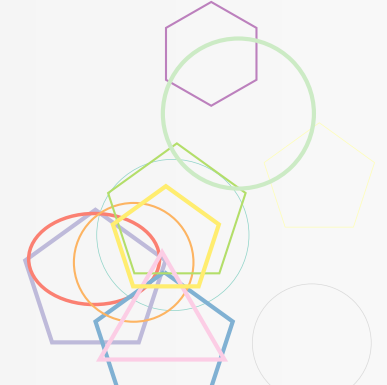[{"shape": "circle", "thickness": 0.5, "radius": 0.98, "center": [0.446, 0.39]}, {"shape": "pentagon", "thickness": 0.5, "radius": 0.75, "center": [0.824, 0.531]}, {"shape": "pentagon", "thickness": 3, "radius": 0.95, "center": [0.246, 0.265]}, {"shape": "oval", "thickness": 2.5, "radius": 0.84, "center": [0.243, 0.327]}, {"shape": "pentagon", "thickness": 3, "radius": 0.93, "center": [0.424, 0.107]}, {"shape": "circle", "thickness": 1.5, "radius": 0.77, "center": [0.345, 0.319]}, {"shape": "pentagon", "thickness": 1.5, "radius": 0.93, "center": [0.456, 0.441]}, {"shape": "triangle", "thickness": 3, "radius": 0.93, "center": [0.418, 0.159]}, {"shape": "circle", "thickness": 0.5, "radius": 0.77, "center": [0.805, 0.109]}, {"shape": "hexagon", "thickness": 1.5, "radius": 0.67, "center": [0.545, 0.86]}, {"shape": "circle", "thickness": 3, "radius": 0.97, "center": [0.615, 0.705]}, {"shape": "pentagon", "thickness": 3, "radius": 0.72, "center": [0.428, 0.373]}]